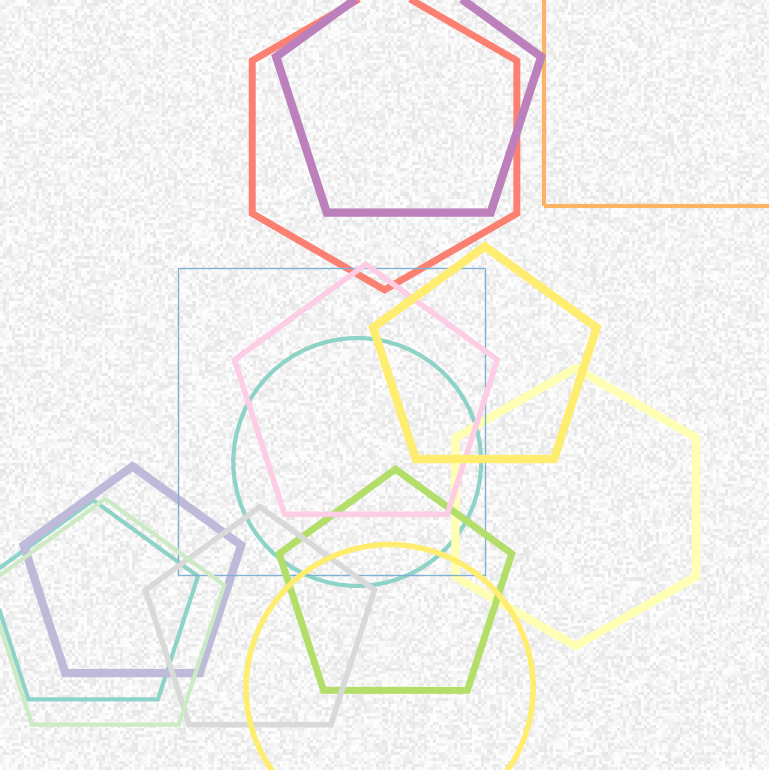[{"shape": "circle", "thickness": 1.5, "radius": 0.8, "center": [0.464, 0.4]}, {"shape": "pentagon", "thickness": 1.5, "radius": 0.72, "center": [0.121, 0.207]}, {"shape": "hexagon", "thickness": 3, "radius": 0.9, "center": [0.748, 0.341]}, {"shape": "pentagon", "thickness": 3, "radius": 0.74, "center": [0.172, 0.246]}, {"shape": "hexagon", "thickness": 2.5, "radius": 0.99, "center": [0.499, 0.822]}, {"shape": "square", "thickness": 0.5, "radius": 1.0, "center": [0.43, 0.453]}, {"shape": "square", "thickness": 1.5, "radius": 0.77, "center": [0.861, 0.887]}, {"shape": "pentagon", "thickness": 2.5, "radius": 0.79, "center": [0.514, 0.232]}, {"shape": "pentagon", "thickness": 2, "radius": 0.9, "center": [0.475, 0.477]}, {"shape": "pentagon", "thickness": 2, "radius": 0.78, "center": [0.338, 0.185]}, {"shape": "pentagon", "thickness": 3, "radius": 0.9, "center": [0.531, 0.87]}, {"shape": "pentagon", "thickness": 1.5, "radius": 0.81, "center": [0.137, 0.19]}, {"shape": "pentagon", "thickness": 3, "radius": 0.76, "center": [0.63, 0.527]}, {"shape": "circle", "thickness": 2, "radius": 0.93, "center": [0.506, 0.106]}]